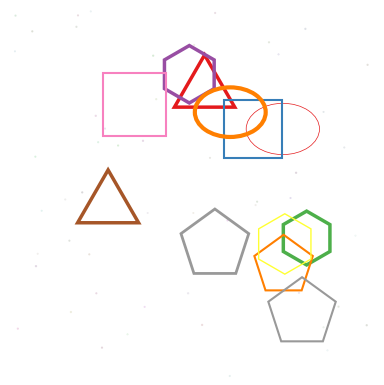[{"shape": "oval", "thickness": 0.5, "radius": 0.48, "center": [0.735, 0.665]}, {"shape": "triangle", "thickness": 2.5, "radius": 0.45, "center": [0.531, 0.767]}, {"shape": "square", "thickness": 1.5, "radius": 0.38, "center": [0.658, 0.666]}, {"shape": "hexagon", "thickness": 2.5, "radius": 0.35, "center": [0.796, 0.382]}, {"shape": "hexagon", "thickness": 2.5, "radius": 0.37, "center": [0.492, 0.807]}, {"shape": "pentagon", "thickness": 1.5, "radius": 0.4, "center": [0.737, 0.31]}, {"shape": "oval", "thickness": 3, "radius": 0.46, "center": [0.598, 0.709]}, {"shape": "hexagon", "thickness": 1, "radius": 0.39, "center": [0.74, 0.366]}, {"shape": "triangle", "thickness": 2.5, "radius": 0.46, "center": [0.281, 0.467]}, {"shape": "square", "thickness": 1.5, "radius": 0.41, "center": [0.348, 0.728]}, {"shape": "pentagon", "thickness": 2, "radius": 0.46, "center": [0.558, 0.365]}, {"shape": "pentagon", "thickness": 1.5, "radius": 0.46, "center": [0.785, 0.188]}]